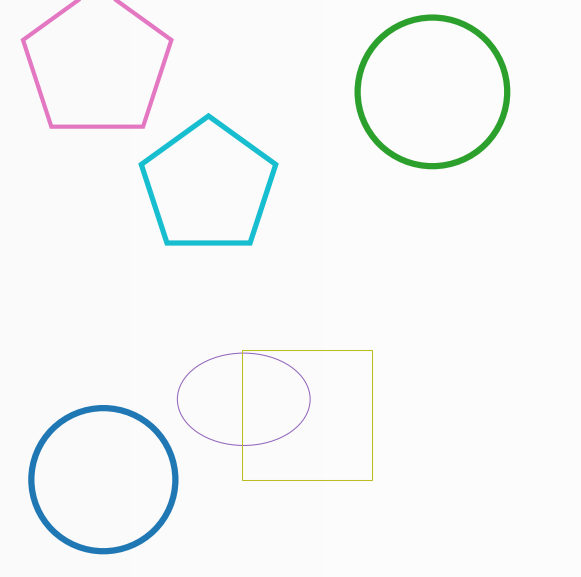[{"shape": "circle", "thickness": 3, "radius": 0.62, "center": [0.178, 0.169]}, {"shape": "circle", "thickness": 3, "radius": 0.64, "center": [0.744, 0.84]}, {"shape": "oval", "thickness": 0.5, "radius": 0.57, "center": [0.419, 0.308]}, {"shape": "pentagon", "thickness": 2, "radius": 0.67, "center": [0.167, 0.888]}, {"shape": "square", "thickness": 0.5, "radius": 0.56, "center": [0.529, 0.28]}, {"shape": "pentagon", "thickness": 2.5, "radius": 0.61, "center": [0.359, 0.677]}]